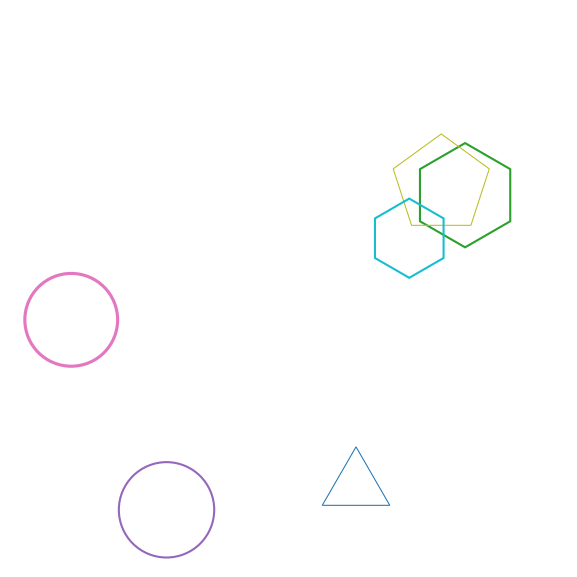[{"shape": "triangle", "thickness": 0.5, "radius": 0.34, "center": [0.617, 0.158]}, {"shape": "hexagon", "thickness": 1, "radius": 0.45, "center": [0.805, 0.661]}, {"shape": "circle", "thickness": 1, "radius": 0.41, "center": [0.288, 0.116]}, {"shape": "circle", "thickness": 1.5, "radius": 0.4, "center": [0.123, 0.445]}, {"shape": "pentagon", "thickness": 0.5, "radius": 0.44, "center": [0.764, 0.68]}, {"shape": "hexagon", "thickness": 1, "radius": 0.34, "center": [0.709, 0.587]}]